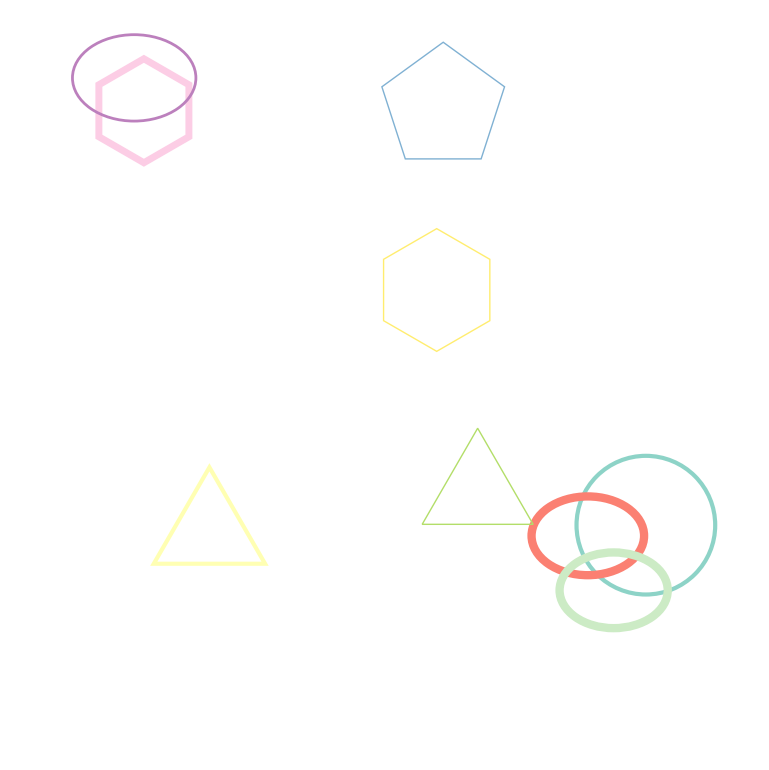[{"shape": "circle", "thickness": 1.5, "radius": 0.45, "center": [0.839, 0.318]}, {"shape": "triangle", "thickness": 1.5, "radius": 0.42, "center": [0.272, 0.31]}, {"shape": "oval", "thickness": 3, "radius": 0.37, "center": [0.763, 0.304]}, {"shape": "pentagon", "thickness": 0.5, "radius": 0.42, "center": [0.576, 0.861]}, {"shape": "triangle", "thickness": 0.5, "radius": 0.42, "center": [0.62, 0.361]}, {"shape": "hexagon", "thickness": 2.5, "radius": 0.34, "center": [0.187, 0.856]}, {"shape": "oval", "thickness": 1, "radius": 0.4, "center": [0.174, 0.899]}, {"shape": "oval", "thickness": 3, "radius": 0.35, "center": [0.797, 0.233]}, {"shape": "hexagon", "thickness": 0.5, "radius": 0.4, "center": [0.567, 0.623]}]